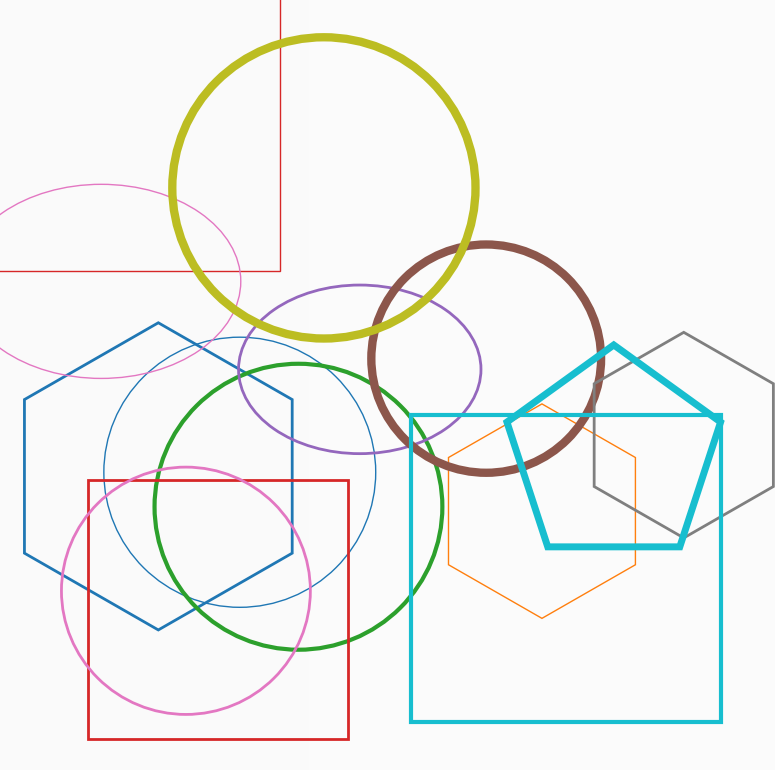[{"shape": "hexagon", "thickness": 1, "radius": 1.0, "center": [0.204, 0.381]}, {"shape": "circle", "thickness": 0.5, "radius": 0.88, "center": [0.309, 0.387]}, {"shape": "hexagon", "thickness": 0.5, "radius": 0.7, "center": [0.699, 0.336]}, {"shape": "circle", "thickness": 1.5, "radius": 0.93, "center": [0.385, 0.342]}, {"shape": "square", "thickness": 1, "radius": 0.84, "center": [0.281, 0.209]}, {"shape": "square", "thickness": 0.5, "radius": 0.92, "center": [0.177, 0.832]}, {"shape": "oval", "thickness": 1, "radius": 0.78, "center": [0.464, 0.52]}, {"shape": "circle", "thickness": 3, "radius": 0.74, "center": [0.627, 0.534]}, {"shape": "circle", "thickness": 1, "radius": 0.8, "center": [0.24, 0.233]}, {"shape": "oval", "thickness": 0.5, "radius": 0.9, "center": [0.131, 0.635]}, {"shape": "hexagon", "thickness": 1, "radius": 0.67, "center": [0.882, 0.435]}, {"shape": "circle", "thickness": 3, "radius": 0.98, "center": [0.418, 0.756]}, {"shape": "pentagon", "thickness": 2.5, "radius": 0.72, "center": [0.792, 0.407]}, {"shape": "square", "thickness": 1.5, "radius": 1.0, "center": [0.731, 0.262]}]